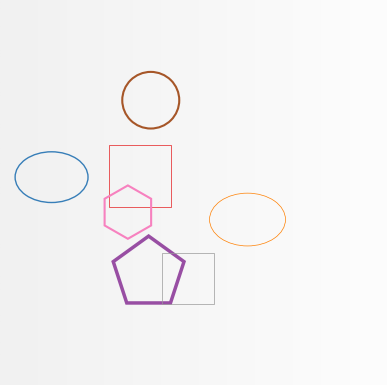[{"shape": "square", "thickness": 0.5, "radius": 0.4, "center": [0.361, 0.542]}, {"shape": "oval", "thickness": 1, "radius": 0.47, "center": [0.133, 0.54]}, {"shape": "pentagon", "thickness": 2.5, "radius": 0.48, "center": [0.384, 0.291]}, {"shape": "oval", "thickness": 0.5, "radius": 0.49, "center": [0.639, 0.43]}, {"shape": "circle", "thickness": 1.5, "radius": 0.37, "center": [0.389, 0.74]}, {"shape": "hexagon", "thickness": 1.5, "radius": 0.35, "center": [0.33, 0.449]}, {"shape": "square", "thickness": 0.5, "radius": 0.34, "center": [0.486, 0.277]}]